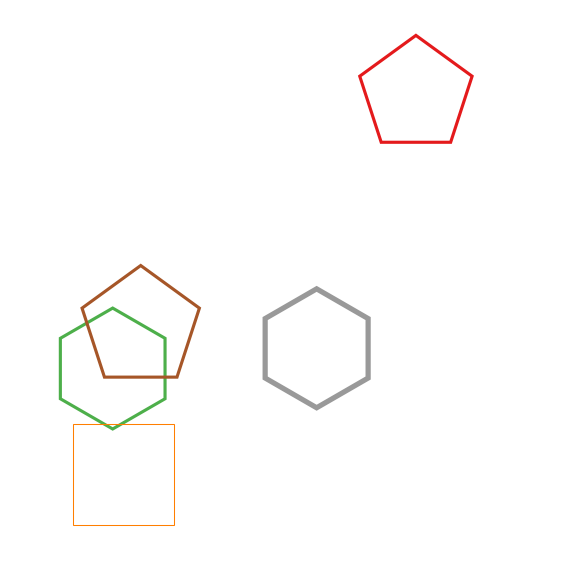[{"shape": "pentagon", "thickness": 1.5, "radius": 0.51, "center": [0.72, 0.836]}, {"shape": "hexagon", "thickness": 1.5, "radius": 0.52, "center": [0.195, 0.361]}, {"shape": "square", "thickness": 0.5, "radius": 0.44, "center": [0.214, 0.177]}, {"shape": "pentagon", "thickness": 1.5, "radius": 0.53, "center": [0.244, 0.433]}, {"shape": "hexagon", "thickness": 2.5, "radius": 0.51, "center": [0.548, 0.396]}]